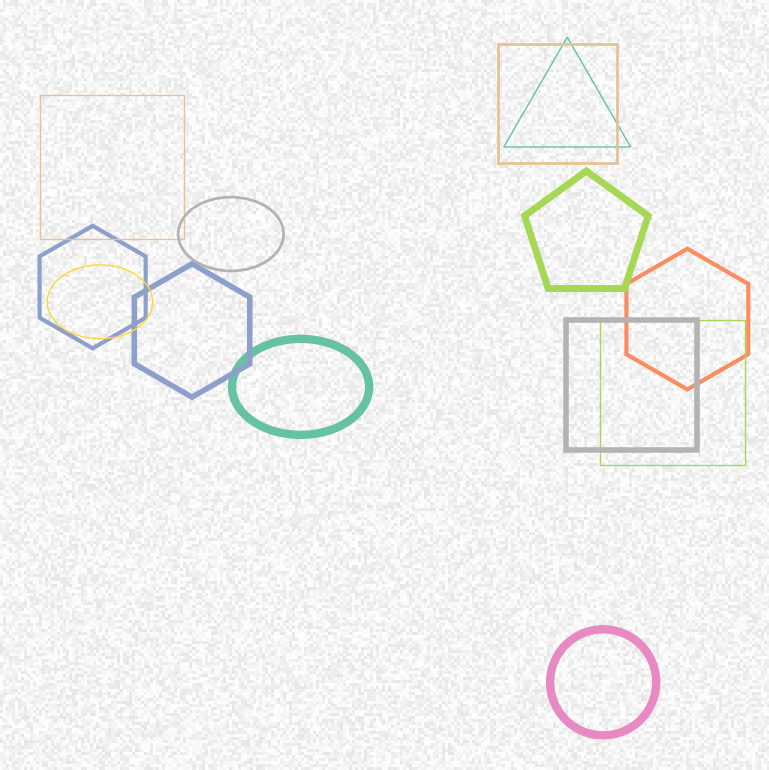[{"shape": "oval", "thickness": 3, "radius": 0.45, "center": [0.39, 0.498]}, {"shape": "triangle", "thickness": 0.5, "radius": 0.48, "center": [0.737, 0.857]}, {"shape": "hexagon", "thickness": 1.5, "radius": 0.46, "center": [0.893, 0.586]}, {"shape": "hexagon", "thickness": 1.5, "radius": 0.4, "center": [0.12, 0.627]}, {"shape": "hexagon", "thickness": 2, "radius": 0.43, "center": [0.249, 0.571]}, {"shape": "circle", "thickness": 3, "radius": 0.34, "center": [0.783, 0.114]}, {"shape": "pentagon", "thickness": 2.5, "radius": 0.42, "center": [0.762, 0.694]}, {"shape": "square", "thickness": 0.5, "radius": 0.47, "center": [0.874, 0.49]}, {"shape": "oval", "thickness": 0.5, "radius": 0.34, "center": [0.13, 0.608]}, {"shape": "square", "thickness": 1, "radius": 0.39, "center": [0.724, 0.865]}, {"shape": "square", "thickness": 0.5, "radius": 0.47, "center": [0.145, 0.783]}, {"shape": "oval", "thickness": 1, "radius": 0.34, "center": [0.3, 0.696]}, {"shape": "square", "thickness": 2, "radius": 0.42, "center": [0.82, 0.5]}]